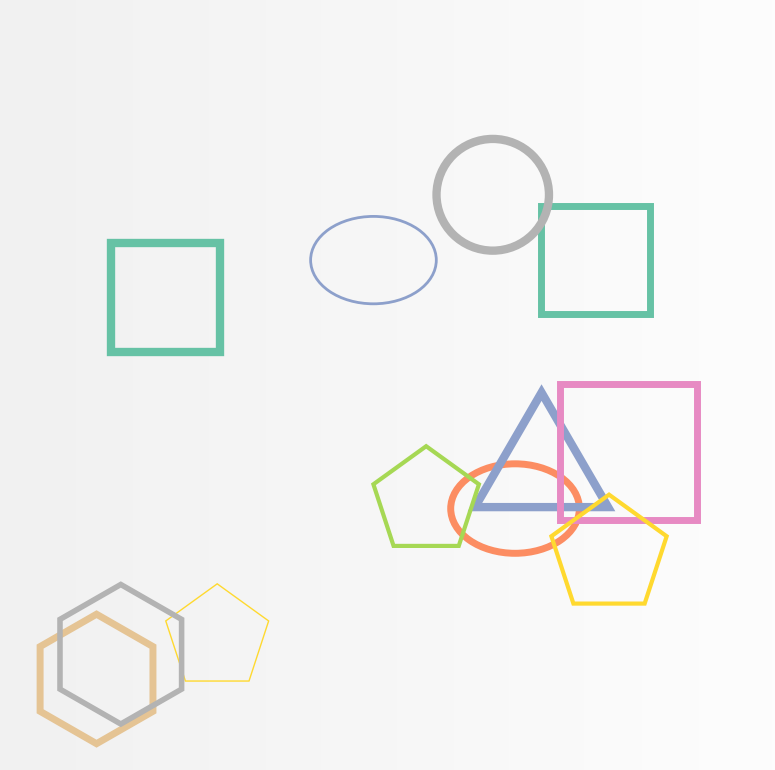[{"shape": "square", "thickness": 2.5, "radius": 0.35, "center": [0.768, 0.662]}, {"shape": "square", "thickness": 3, "radius": 0.35, "center": [0.213, 0.614]}, {"shape": "oval", "thickness": 2.5, "radius": 0.42, "center": [0.665, 0.34]}, {"shape": "triangle", "thickness": 3, "radius": 0.5, "center": [0.699, 0.391]}, {"shape": "oval", "thickness": 1, "radius": 0.41, "center": [0.482, 0.662]}, {"shape": "square", "thickness": 2.5, "radius": 0.44, "center": [0.811, 0.413]}, {"shape": "pentagon", "thickness": 1.5, "radius": 0.36, "center": [0.55, 0.349]}, {"shape": "pentagon", "thickness": 1.5, "radius": 0.39, "center": [0.786, 0.279]}, {"shape": "pentagon", "thickness": 0.5, "radius": 0.35, "center": [0.28, 0.172]}, {"shape": "hexagon", "thickness": 2.5, "radius": 0.42, "center": [0.125, 0.118]}, {"shape": "hexagon", "thickness": 2, "radius": 0.45, "center": [0.156, 0.15]}, {"shape": "circle", "thickness": 3, "radius": 0.36, "center": [0.636, 0.747]}]